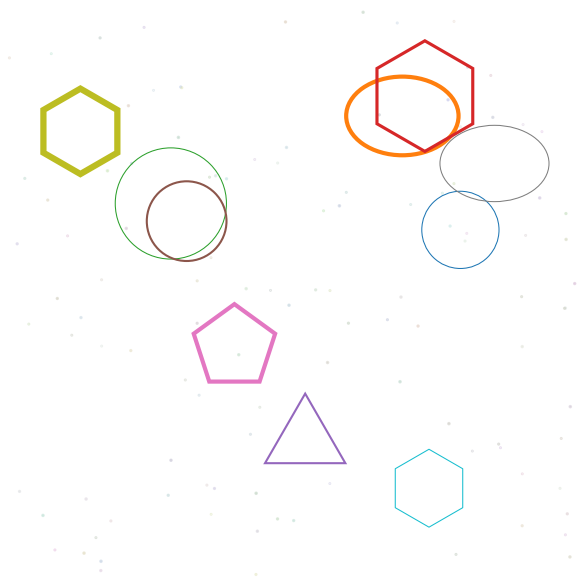[{"shape": "circle", "thickness": 0.5, "radius": 0.33, "center": [0.797, 0.601]}, {"shape": "oval", "thickness": 2, "radius": 0.49, "center": [0.697, 0.798]}, {"shape": "circle", "thickness": 0.5, "radius": 0.48, "center": [0.296, 0.647]}, {"shape": "hexagon", "thickness": 1.5, "radius": 0.48, "center": [0.736, 0.833]}, {"shape": "triangle", "thickness": 1, "radius": 0.4, "center": [0.528, 0.237]}, {"shape": "circle", "thickness": 1, "radius": 0.35, "center": [0.323, 0.616]}, {"shape": "pentagon", "thickness": 2, "radius": 0.37, "center": [0.406, 0.398]}, {"shape": "oval", "thickness": 0.5, "radius": 0.47, "center": [0.856, 0.716]}, {"shape": "hexagon", "thickness": 3, "radius": 0.37, "center": [0.139, 0.772]}, {"shape": "hexagon", "thickness": 0.5, "radius": 0.34, "center": [0.743, 0.154]}]